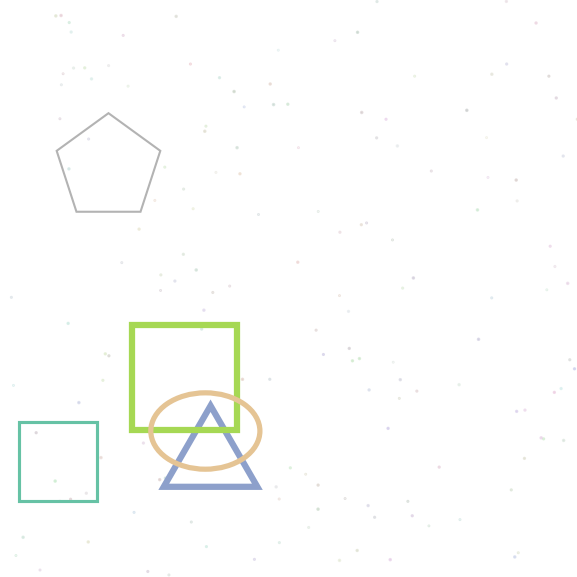[{"shape": "square", "thickness": 1.5, "radius": 0.34, "center": [0.1, 0.2]}, {"shape": "triangle", "thickness": 3, "radius": 0.47, "center": [0.365, 0.203]}, {"shape": "square", "thickness": 3, "radius": 0.45, "center": [0.32, 0.345]}, {"shape": "oval", "thickness": 2.5, "radius": 0.47, "center": [0.356, 0.253]}, {"shape": "pentagon", "thickness": 1, "radius": 0.47, "center": [0.188, 0.709]}]